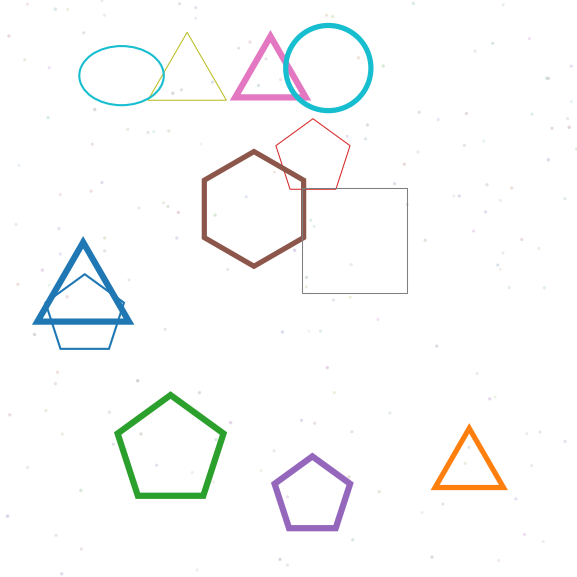[{"shape": "triangle", "thickness": 3, "radius": 0.46, "center": [0.144, 0.488]}, {"shape": "pentagon", "thickness": 1, "radius": 0.36, "center": [0.147, 0.453]}, {"shape": "triangle", "thickness": 2.5, "radius": 0.34, "center": [0.813, 0.189]}, {"shape": "pentagon", "thickness": 3, "radius": 0.48, "center": [0.295, 0.219]}, {"shape": "pentagon", "thickness": 0.5, "radius": 0.34, "center": [0.542, 0.726]}, {"shape": "pentagon", "thickness": 3, "radius": 0.34, "center": [0.541, 0.14]}, {"shape": "hexagon", "thickness": 2.5, "radius": 0.5, "center": [0.44, 0.637]}, {"shape": "triangle", "thickness": 3, "radius": 0.35, "center": [0.468, 0.866]}, {"shape": "square", "thickness": 0.5, "radius": 0.46, "center": [0.614, 0.583]}, {"shape": "triangle", "thickness": 0.5, "radius": 0.39, "center": [0.324, 0.865]}, {"shape": "oval", "thickness": 1, "radius": 0.37, "center": [0.21, 0.868]}, {"shape": "circle", "thickness": 2.5, "radius": 0.37, "center": [0.569, 0.881]}]